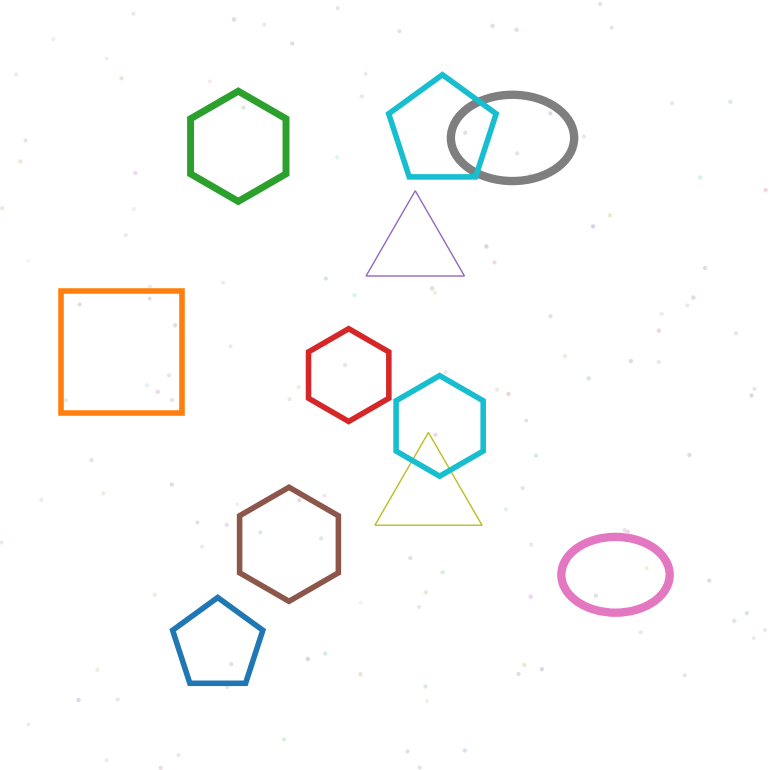[{"shape": "pentagon", "thickness": 2, "radius": 0.31, "center": [0.283, 0.162]}, {"shape": "square", "thickness": 2, "radius": 0.39, "center": [0.158, 0.543]}, {"shape": "hexagon", "thickness": 2.5, "radius": 0.36, "center": [0.309, 0.81]}, {"shape": "hexagon", "thickness": 2, "radius": 0.3, "center": [0.453, 0.513]}, {"shape": "triangle", "thickness": 0.5, "radius": 0.37, "center": [0.539, 0.678]}, {"shape": "hexagon", "thickness": 2, "radius": 0.37, "center": [0.375, 0.293]}, {"shape": "oval", "thickness": 3, "radius": 0.35, "center": [0.799, 0.254]}, {"shape": "oval", "thickness": 3, "radius": 0.4, "center": [0.666, 0.821]}, {"shape": "triangle", "thickness": 0.5, "radius": 0.4, "center": [0.556, 0.358]}, {"shape": "hexagon", "thickness": 2, "radius": 0.33, "center": [0.571, 0.447]}, {"shape": "pentagon", "thickness": 2, "radius": 0.37, "center": [0.575, 0.83]}]